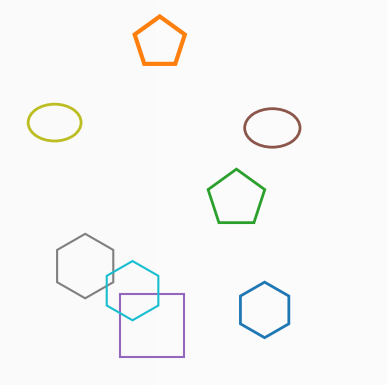[{"shape": "hexagon", "thickness": 2, "radius": 0.36, "center": [0.683, 0.195]}, {"shape": "pentagon", "thickness": 3, "radius": 0.34, "center": [0.412, 0.889]}, {"shape": "pentagon", "thickness": 2, "radius": 0.38, "center": [0.61, 0.484]}, {"shape": "square", "thickness": 1.5, "radius": 0.41, "center": [0.392, 0.154]}, {"shape": "oval", "thickness": 2, "radius": 0.36, "center": [0.703, 0.668]}, {"shape": "hexagon", "thickness": 1.5, "radius": 0.42, "center": [0.22, 0.309]}, {"shape": "oval", "thickness": 2, "radius": 0.34, "center": [0.141, 0.682]}, {"shape": "hexagon", "thickness": 1.5, "radius": 0.38, "center": [0.342, 0.245]}]